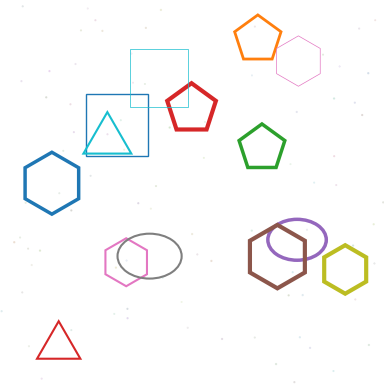[{"shape": "hexagon", "thickness": 2.5, "radius": 0.4, "center": [0.135, 0.524]}, {"shape": "square", "thickness": 1, "radius": 0.4, "center": [0.304, 0.675]}, {"shape": "pentagon", "thickness": 2, "radius": 0.32, "center": [0.67, 0.898]}, {"shape": "pentagon", "thickness": 2.5, "radius": 0.31, "center": [0.68, 0.616]}, {"shape": "pentagon", "thickness": 3, "radius": 0.33, "center": [0.498, 0.717]}, {"shape": "triangle", "thickness": 1.5, "radius": 0.32, "center": [0.152, 0.101]}, {"shape": "oval", "thickness": 2.5, "radius": 0.38, "center": [0.772, 0.377]}, {"shape": "hexagon", "thickness": 3, "radius": 0.41, "center": [0.721, 0.333]}, {"shape": "hexagon", "thickness": 1.5, "radius": 0.31, "center": [0.328, 0.319]}, {"shape": "hexagon", "thickness": 0.5, "radius": 0.33, "center": [0.775, 0.841]}, {"shape": "oval", "thickness": 1.5, "radius": 0.42, "center": [0.389, 0.335]}, {"shape": "hexagon", "thickness": 3, "radius": 0.31, "center": [0.897, 0.3]}, {"shape": "triangle", "thickness": 1.5, "radius": 0.36, "center": [0.279, 0.637]}, {"shape": "square", "thickness": 0.5, "radius": 0.37, "center": [0.413, 0.798]}]